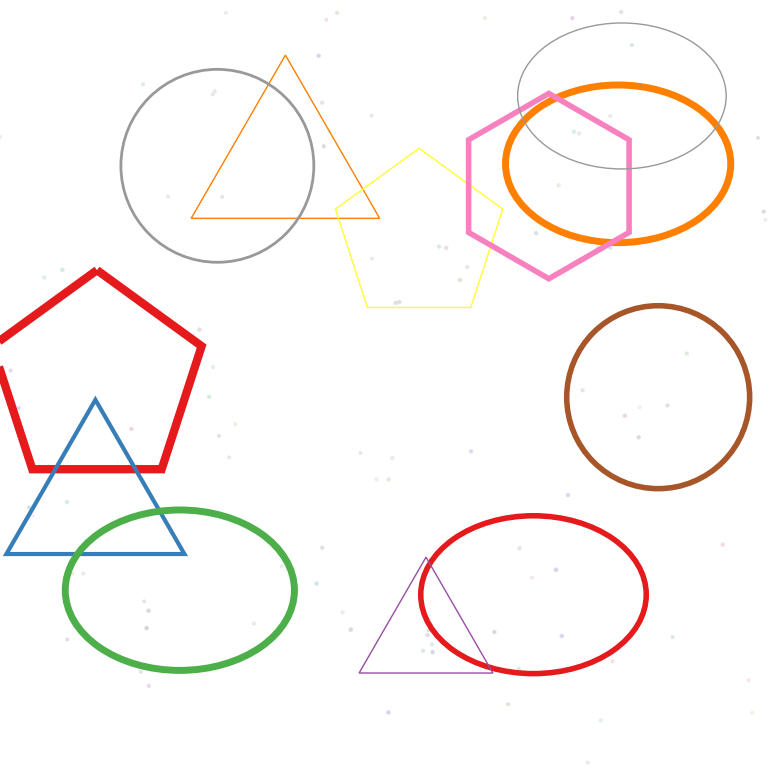[{"shape": "pentagon", "thickness": 3, "radius": 0.71, "center": [0.126, 0.506]}, {"shape": "oval", "thickness": 2, "radius": 0.73, "center": [0.693, 0.228]}, {"shape": "triangle", "thickness": 1.5, "radius": 0.67, "center": [0.124, 0.347]}, {"shape": "oval", "thickness": 2.5, "radius": 0.74, "center": [0.234, 0.234]}, {"shape": "triangle", "thickness": 0.5, "radius": 0.5, "center": [0.553, 0.176]}, {"shape": "triangle", "thickness": 0.5, "radius": 0.71, "center": [0.371, 0.787]}, {"shape": "oval", "thickness": 2.5, "radius": 0.73, "center": [0.803, 0.787]}, {"shape": "pentagon", "thickness": 0.5, "radius": 0.57, "center": [0.544, 0.693]}, {"shape": "circle", "thickness": 2, "radius": 0.59, "center": [0.855, 0.484]}, {"shape": "hexagon", "thickness": 2, "radius": 0.6, "center": [0.713, 0.758]}, {"shape": "circle", "thickness": 1, "radius": 0.63, "center": [0.282, 0.785]}, {"shape": "oval", "thickness": 0.5, "radius": 0.68, "center": [0.808, 0.875]}]